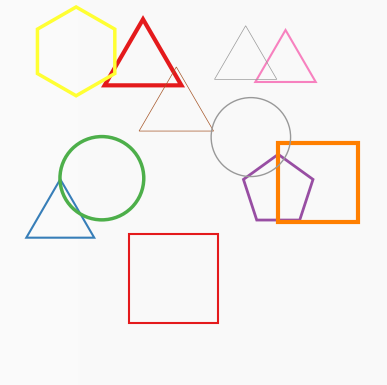[{"shape": "triangle", "thickness": 3, "radius": 0.57, "center": [0.369, 0.836]}, {"shape": "square", "thickness": 1.5, "radius": 0.58, "center": [0.449, 0.276]}, {"shape": "triangle", "thickness": 1.5, "radius": 0.51, "center": [0.156, 0.433]}, {"shape": "circle", "thickness": 2.5, "radius": 0.54, "center": [0.263, 0.537]}, {"shape": "pentagon", "thickness": 2, "radius": 0.47, "center": [0.718, 0.505]}, {"shape": "square", "thickness": 3, "radius": 0.51, "center": [0.821, 0.525]}, {"shape": "hexagon", "thickness": 2.5, "radius": 0.58, "center": [0.196, 0.867]}, {"shape": "triangle", "thickness": 0.5, "radius": 0.55, "center": [0.455, 0.715]}, {"shape": "triangle", "thickness": 1.5, "radius": 0.45, "center": [0.737, 0.832]}, {"shape": "circle", "thickness": 1, "radius": 0.51, "center": [0.647, 0.644]}, {"shape": "triangle", "thickness": 0.5, "radius": 0.46, "center": [0.634, 0.84]}]